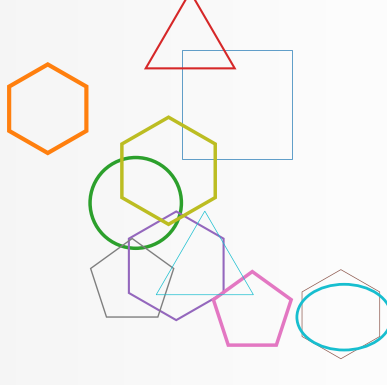[{"shape": "square", "thickness": 0.5, "radius": 0.71, "center": [0.611, 0.728]}, {"shape": "hexagon", "thickness": 3, "radius": 0.58, "center": [0.123, 0.718]}, {"shape": "circle", "thickness": 2.5, "radius": 0.59, "center": [0.35, 0.473]}, {"shape": "triangle", "thickness": 1.5, "radius": 0.66, "center": [0.491, 0.889]}, {"shape": "hexagon", "thickness": 1.5, "radius": 0.71, "center": [0.455, 0.31]}, {"shape": "hexagon", "thickness": 0.5, "radius": 0.58, "center": [0.88, 0.184]}, {"shape": "pentagon", "thickness": 2.5, "radius": 0.53, "center": [0.651, 0.189]}, {"shape": "pentagon", "thickness": 1, "radius": 0.56, "center": [0.341, 0.268]}, {"shape": "hexagon", "thickness": 2.5, "radius": 0.7, "center": [0.435, 0.556]}, {"shape": "oval", "thickness": 2, "radius": 0.61, "center": [0.888, 0.176]}, {"shape": "triangle", "thickness": 0.5, "radius": 0.72, "center": [0.529, 0.307]}]